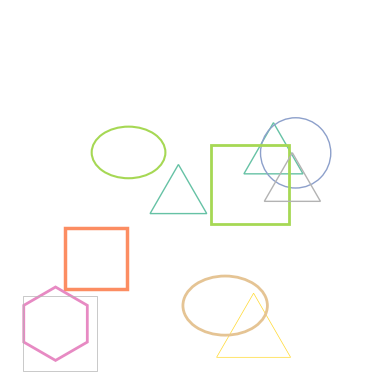[{"shape": "triangle", "thickness": 1, "radius": 0.43, "center": [0.463, 0.488]}, {"shape": "triangle", "thickness": 1, "radius": 0.44, "center": [0.71, 0.593]}, {"shape": "square", "thickness": 2.5, "radius": 0.4, "center": [0.25, 0.329]}, {"shape": "circle", "thickness": 1, "radius": 0.46, "center": [0.768, 0.603]}, {"shape": "hexagon", "thickness": 2, "radius": 0.48, "center": [0.144, 0.159]}, {"shape": "oval", "thickness": 1.5, "radius": 0.48, "center": [0.334, 0.604]}, {"shape": "square", "thickness": 2, "radius": 0.51, "center": [0.65, 0.521]}, {"shape": "triangle", "thickness": 0.5, "radius": 0.56, "center": [0.659, 0.127]}, {"shape": "oval", "thickness": 2, "radius": 0.55, "center": [0.585, 0.206]}, {"shape": "square", "thickness": 0.5, "radius": 0.48, "center": [0.156, 0.134]}, {"shape": "triangle", "thickness": 1, "radius": 0.42, "center": [0.759, 0.519]}]